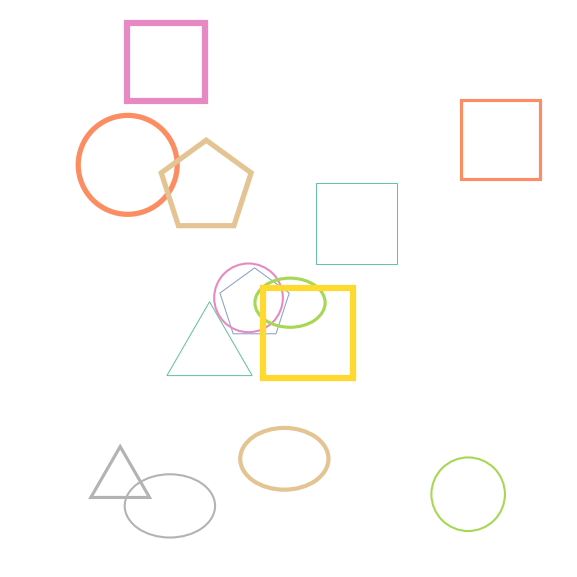[{"shape": "square", "thickness": 0.5, "radius": 0.35, "center": [0.618, 0.612]}, {"shape": "triangle", "thickness": 0.5, "radius": 0.43, "center": [0.363, 0.391]}, {"shape": "square", "thickness": 1.5, "radius": 0.34, "center": [0.867, 0.758]}, {"shape": "circle", "thickness": 2.5, "radius": 0.43, "center": [0.221, 0.714]}, {"shape": "pentagon", "thickness": 0.5, "radius": 0.32, "center": [0.441, 0.472]}, {"shape": "square", "thickness": 3, "radius": 0.33, "center": [0.288, 0.892]}, {"shape": "circle", "thickness": 1, "radius": 0.3, "center": [0.43, 0.483]}, {"shape": "oval", "thickness": 1.5, "radius": 0.3, "center": [0.502, 0.475]}, {"shape": "circle", "thickness": 1, "radius": 0.32, "center": [0.811, 0.143]}, {"shape": "square", "thickness": 3, "radius": 0.39, "center": [0.533, 0.422]}, {"shape": "oval", "thickness": 2, "radius": 0.38, "center": [0.492, 0.205]}, {"shape": "pentagon", "thickness": 2.5, "radius": 0.41, "center": [0.357, 0.675]}, {"shape": "oval", "thickness": 1, "radius": 0.39, "center": [0.294, 0.123]}, {"shape": "triangle", "thickness": 1.5, "radius": 0.29, "center": [0.208, 0.167]}]